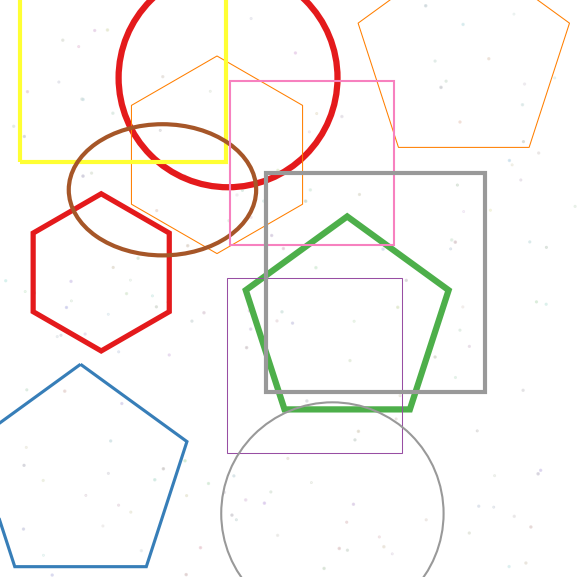[{"shape": "hexagon", "thickness": 2.5, "radius": 0.68, "center": [0.175, 0.528]}, {"shape": "circle", "thickness": 3, "radius": 0.95, "center": [0.395, 0.864]}, {"shape": "pentagon", "thickness": 1.5, "radius": 0.97, "center": [0.139, 0.175]}, {"shape": "pentagon", "thickness": 3, "radius": 0.92, "center": [0.601, 0.44]}, {"shape": "square", "thickness": 0.5, "radius": 0.76, "center": [0.544, 0.366]}, {"shape": "hexagon", "thickness": 0.5, "radius": 0.86, "center": [0.376, 0.731]}, {"shape": "pentagon", "thickness": 0.5, "radius": 0.96, "center": [0.803, 0.9]}, {"shape": "square", "thickness": 2, "radius": 0.89, "center": [0.213, 0.897]}, {"shape": "oval", "thickness": 2, "radius": 0.81, "center": [0.281, 0.67]}, {"shape": "square", "thickness": 1, "radius": 0.71, "center": [0.54, 0.717]}, {"shape": "square", "thickness": 2, "radius": 0.95, "center": [0.65, 0.51]}, {"shape": "circle", "thickness": 1, "radius": 0.96, "center": [0.576, 0.11]}]